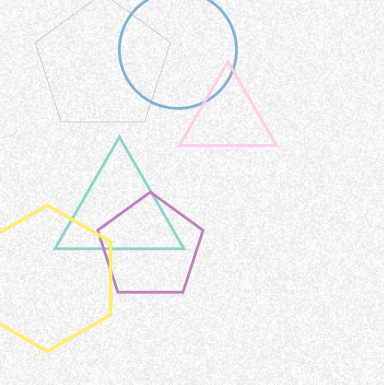[{"shape": "triangle", "thickness": 2, "radius": 0.97, "center": [0.31, 0.451]}, {"shape": "pentagon", "thickness": 0.5, "radius": 0.92, "center": [0.267, 0.833]}, {"shape": "circle", "thickness": 2, "radius": 0.76, "center": [0.462, 0.871]}, {"shape": "triangle", "thickness": 2, "radius": 0.73, "center": [0.592, 0.695]}, {"shape": "pentagon", "thickness": 2, "radius": 0.72, "center": [0.391, 0.357]}, {"shape": "hexagon", "thickness": 2.5, "radius": 0.95, "center": [0.123, 0.277]}]